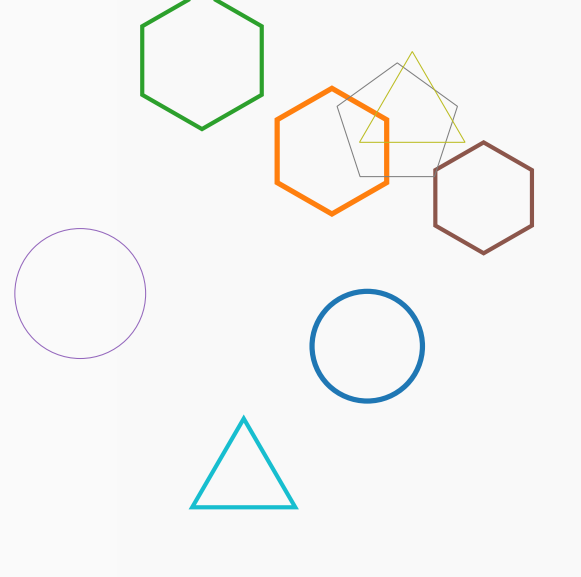[{"shape": "circle", "thickness": 2.5, "radius": 0.47, "center": [0.632, 0.4]}, {"shape": "hexagon", "thickness": 2.5, "radius": 0.54, "center": [0.571, 0.737]}, {"shape": "hexagon", "thickness": 2, "radius": 0.59, "center": [0.348, 0.894]}, {"shape": "circle", "thickness": 0.5, "radius": 0.56, "center": [0.138, 0.491]}, {"shape": "hexagon", "thickness": 2, "radius": 0.48, "center": [0.832, 0.657]}, {"shape": "pentagon", "thickness": 0.5, "radius": 0.54, "center": [0.683, 0.781]}, {"shape": "triangle", "thickness": 0.5, "radius": 0.52, "center": [0.709, 0.805]}, {"shape": "triangle", "thickness": 2, "radius": 0.51, "center": [0.419, 0.172]}]